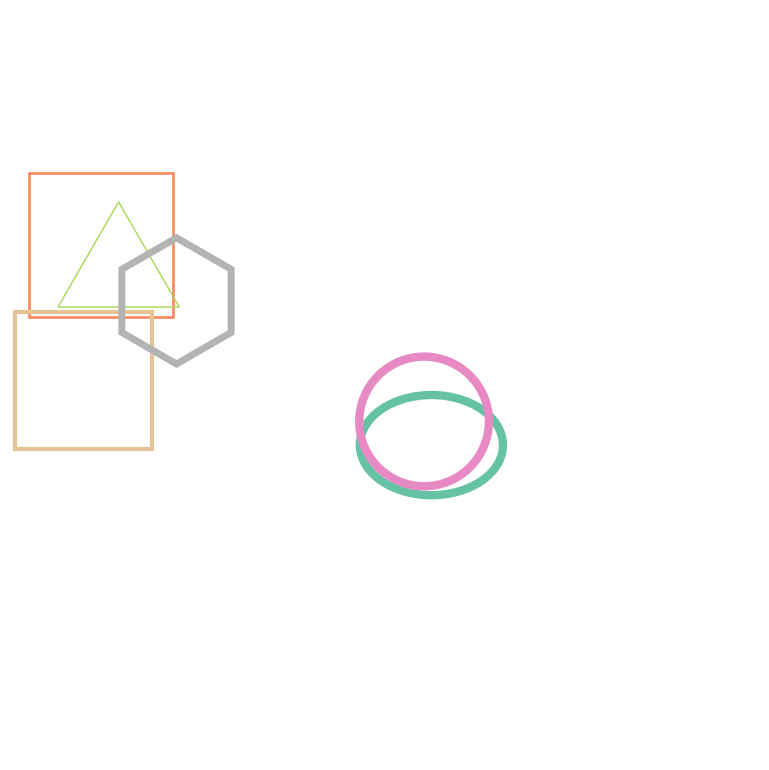[{"shape": "oval", "thickness": 3, "radius": 0.46, "center": [0.56, 0.422]}, {"shape": "square", "thickness": 1, "radius": 0.47, "center": [0.131, 0.682]}, {"shape": "circle", "thickness": 3, "radius": 0.42, "center": [0.551, 0.453]}, {"shape": "triangle", "thickness": 0.5, "radius": 0.45, "center": [0.154, 0.647]}, {"shape": "square", "thickness": 1.5, "radius": 0.44, "center": [0.109, 0.506]}, {"shape": "hexagon", "thickness": 2.5, "radius": 0.41, "center": [0.229, 0.609]}]